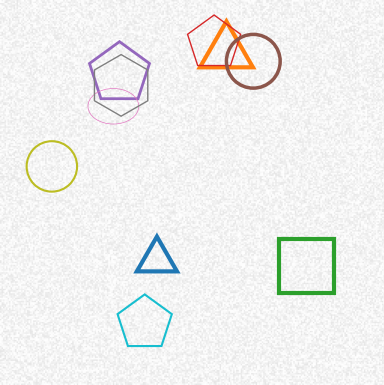[{"shape": "triangle", "thickness": 3, "radius": 0.3, "center": [0.408, 0.325]}, {"shape": "triangle", "thickness": 3, "radius": 0.4, "center": [0.588, 0.865]}, {"shape": "square", "thickness": 3, "radius": 0.35, "center": [0.796, 0.309]}, {"shape": "pentagon", "thickness": 1, "radius": 0.36, "center": [0.556, 0.888]}, {"shape": "pentagon", "thickness": 2, "radius": 0.41, "center": [0.31, 0.81]}, {"shape": "circle", "thickness": 2.5, "radius": 0.35, "center": [0.658, 0.841]}, {"shape": "oval", "thickness": 0.5, "radius": 0.33, "center": [0.294, 0.724]}, {"shape": "hexagon", "thickness": 1, "radius": 0.4, "center": [0.315, 0.778]}, {"shape": "circle", "thickness": 1.5, "radius": 0.33, "center": [0.135, 0.568]}, {"shape": "pentagon", "thickness": 1.5, "radius": 0.37, "center": [0.376, 0.161]}]